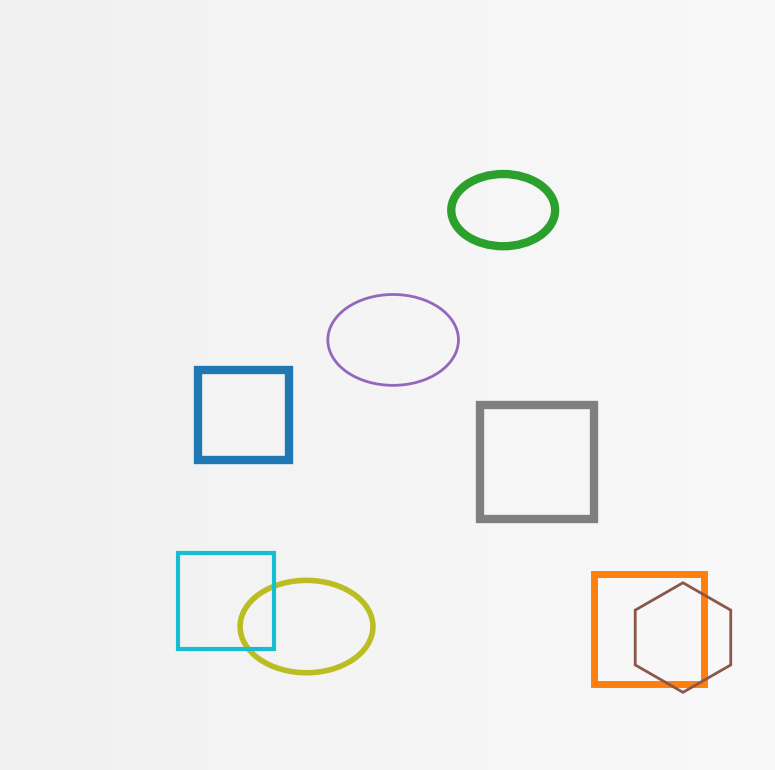[{"shape": "square", "thickness": 3, "radius": 0.29, "center": [0.314, 0.461]}, {"shape": "square", "thickness": 2.5, "radius": 0.36, "center": [0.837, 0.183]}, {"shape": "oval", "thickness": 3, "radius": 0.34, "center": [0.649, 0.727]}, {"shape": "oval", "thickness": 1, "radius": 0.42, "center": [0.507, 0.559]}, {"shape": "hexagon", "thickness": 1, "radius": 0.36, "center": [0.881, 0.172]}, {"shape": "square", "thickness": 3, "radius": 0.37, "center": [0.693, 0.4]}, {"shape": "oval", "thickness": 2, "radius": 0.43, "center": [0.396, 0.186]}, {"shape": "square", "thickness": 1.5, "radius": 0.31, "center": [0.292, 0.219]}]